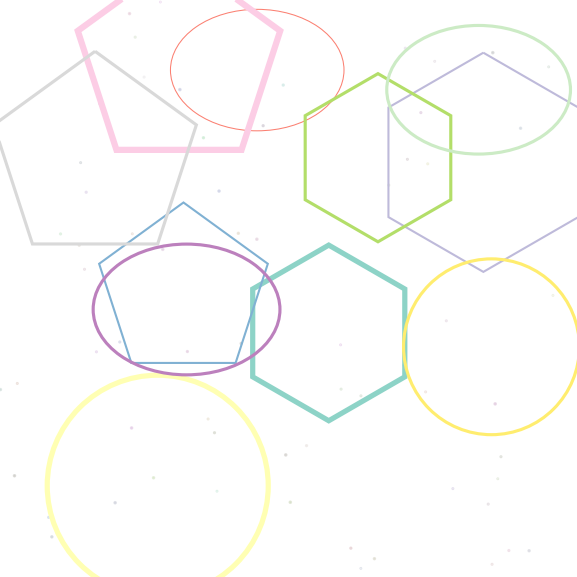[{"shape": "hexagon", "thickness": 2.5, "radius": 0.76, "center": [0.569, 0.423]}, {"shape": "circle", "thickness": 2.5, "radius": 0.96, "center": [0.273, 0.158]}, {"shape": "hexagon", "thickness": 1, "radius": 0.95, "center": [0.837, 0.718]}, {"shape": "oval", "thickness": 0.5, "radius": 0.75, "center": [0.445, 0.878]}, {"shape": "pentagon", "thickness": 1, "radius": 0.77, "center": [0.318, 0.495]}, {"shape": "hexagon", "thickness": 1.5, "radius": 0.73, "center": [0.655, 0.726]}, {"shape": "pentagon", "thickness": 3, "radius": 0.92, "center": [0.31, 0.889]}, {"shape": "pentagon", "thickness": 1.5, "radius": 0.92, "center": [0.165, 0.726]}, {"shape": "oval", "thickness": 1.5, "radius": 0.81, "center": [0.323, 0.463]}, {"shape": "oval", "thickness": 1.5, "radius": 0.8, "center": [0.829, 0.844]}, {"shape": "circle", "thickness": 1.5, "radius": 0.76, "center": [0.851, 0.399]}]